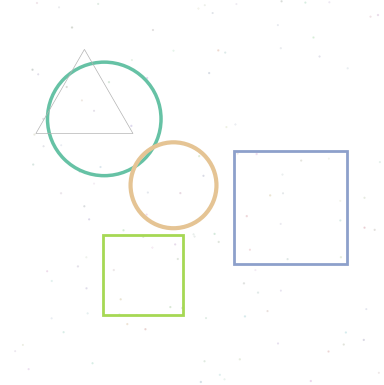[{"shape": "circle", "thickness": 2.5, "radius": 0.74, "center": [0.271, 0.691]}, {"shape": "square", "thickness": 2, "radius": 0.74, "center": [0.754, 0.461]}, {"shape": "square", "thickness": 2, "radius": 0.52, "center": [0.371, 0.285]}, {"shape": "circle", "thickness": 3, "radius": 0.56, "center": [0.451, 0.519]}, {"shape": "triangle", "thickness": 0.5, "radius": 0.73, "center": [0.219, 0.726]}]